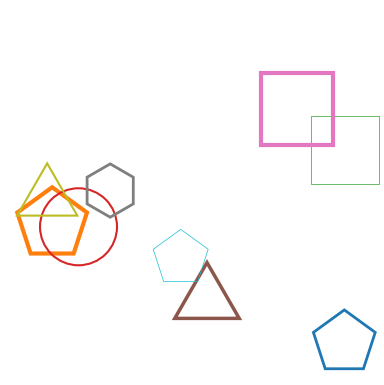[{"shape": "pentagon", "thickness": 2, "radius": 0.42, "center": [0.894, 0.111]}, {"shape": "pentagon", "thickness": 3, "radius": 0.48, "center": [0.135, 0.419]}, {"shape": "square", "thickness": 0.5, "radius": 0.44, "center": [0.897, 0.61]}, {"shape": "circle", "thickness": 1.5, "radius": 0.5, "center": [0.204, 0.411]}, {"shape": "triangle", "thickness": 2.5, "radius": 0.48, "center": [0.538, 0.221]}, {"shape": "square", "thickness": 3, "radius": 0.46, "center": [0.772, 0.717]}, {"shape": "hexagon", "thickness": 2, "radius": 0.35, "center": [0.286, 0.505]}, {"shape": "triangle", "thickness": 1.5, "radius": 0.45, "center": [0.123, 0.485]}, {"shape": "pentagon", "thickness": 0.5, "radius": 0.38, "center": [0.469, 0.329]}]